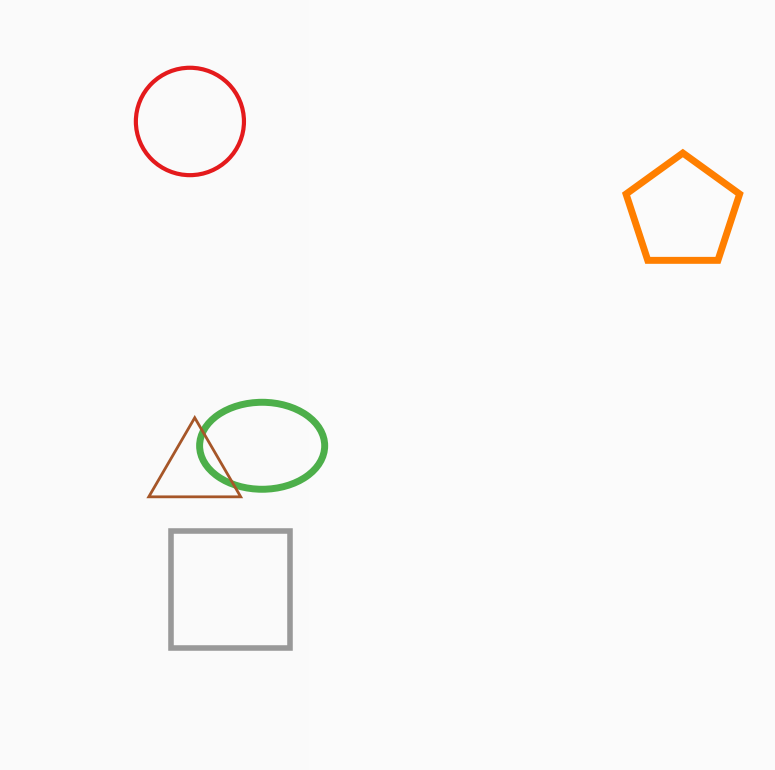[{"shape": "circle", "thickness": 1.5, "radius": 0.35, "center": [0.245, 0.842]}, {"shape": "oval", "thickness": 2.5, "radius": 0.4, "center": [0.338, 0.421]}, {"shape": "pentagon", "thickness": 2.5, "radius": 0.39, "center": [0.881, 0.724]}, {"shape": "triangle", "thickness": 1, "radius": 0.34, "center": [0.251, 0.389]}, {"shape": "square", "thickness": 2, "radius": 0.38, "center": [0.297, 0.234]}]